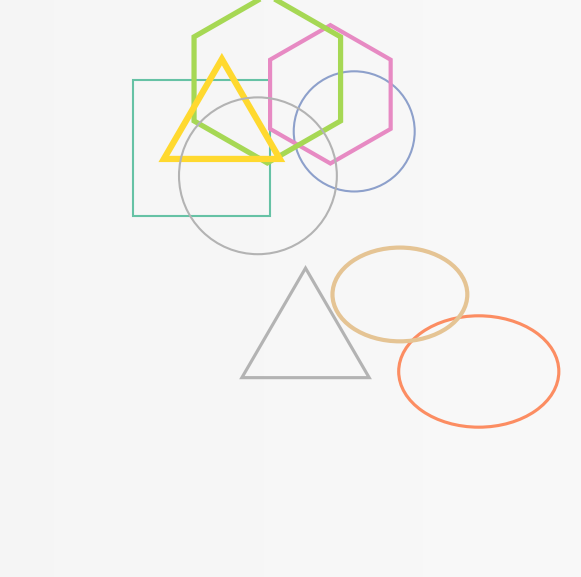[{"shape": "square", "thickness": 1, "radius": 0.59, "center": [0.347, 0.742]}, {"shape": "oval", "thickness": 1.5, "radius": 0.69, "center": [0.824, 0.356]}, {"shape": "circle", "thickness": 1, "radius": 0.52, "center": [0.609, 0.772]}, {"shape": "hexagon", "thickness": 2, "radius": 0.6, "center": [0.568, 0.836]}, {"shape": "hexagon", "thickness": 2.5, "radius": 0.73, "center": [0.46, 0.863]}, {"shape": "triangle", "thickness": 3, "radius": 0.58, "center": [0.382, 0.782]}, {"shape": "oval", "thickness": 2, "radius": 0.58, "center": [0.688, 0.489]}, {"shape": "triangle", "thickness": 1.5, "radius": 0.63, "center": [0.526, 0.408]}, {"shape": "circle", "thickness": 1, "radius": 0.68, "center": [0.444, 0.695]}]